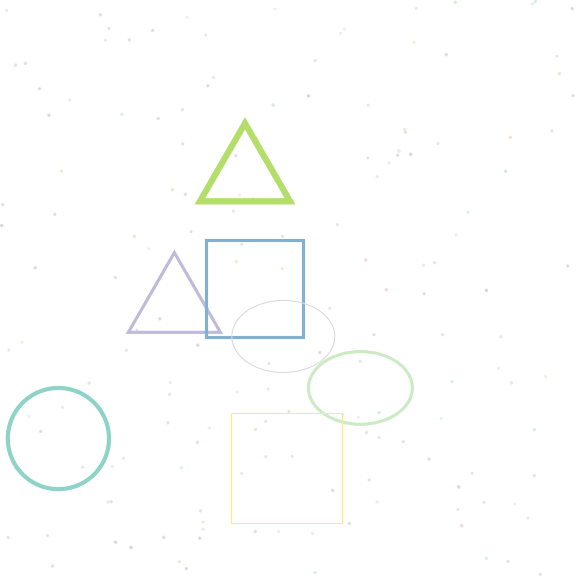[{"shape": "circle", "thickness": 2, "radius": 0.44, "center": [0.101, 0.24]}, {"shape": "triangle", "thickness": 1.5, "radius": 0.46, "center": [0.302, 0.47]}, {"shape": "square", "thickness": 1.5, "radius": 0.42, "center": [0.44, 0.499]}, {"shape": "triangle", "thickness": 3, "radius": 0.45, "center": [0.424, 0.696]}, {"shape": "oval", "thickness": 0.5, "radius": 0.45, "center": [0.491, 0.416]}, {"shape": "oval", "thickness": 1.5, "radius": 0.45, "center": [0.624, 0.327]}, {"shape": "square", "thickness": 0.5, "radius": 0.48, "center": [0.496, 0.188]}]